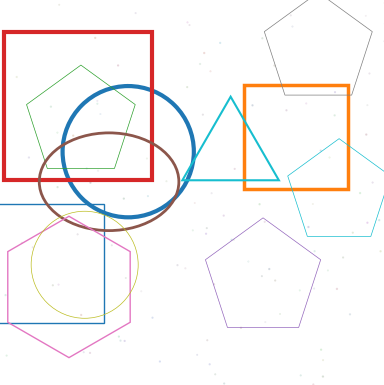[{"shape": "square", "thickness": 1, "radius": 0.77, "center": [0.116, 0.315]}, {"shape": "circle", "thickness": 3, "radius": 0.85, "center": [0.333, 0.606]}, {"shape": "square", "thickness": 2.5, "radius": 0.68, "center": [0.769, 0.645]}, {"shape": "pentagon", "thickness": 0.5, "radius": 0.74, "center": [0.21, 0.683]}, {"shape": "square", "thickness": 3, "radius": 0.96, "center": [0.202, 0.725]}, {"shape": "pentagon", "thickness": 0.5, "radius": 0.79, "center": [0.683, 0.277]}, {"shape": "oval", "thickness": 2, "radius": 0.91, "center": [0.283, 0.528]}, {"shape": "hexagon", "thickness": 1, "radius": 0.92, "center": [0.179, 0.255]}, {"shape": "pentagon", "thickness": 0.5, "radius": 0.74, "center": [0.827, 0.872]}, {"shape": "circle", "thickness": 0.5, "radius": 0.69, "center": [0.22, 0.312]}, {"shape": "pentagon", "thickness": 0.5, "radius": 0.7, "center": [0.881, 0.5]}, {"shape": "triangle", "thickness": 1.5, "radius": 0.72, "center": [0.599, 0.604]}]